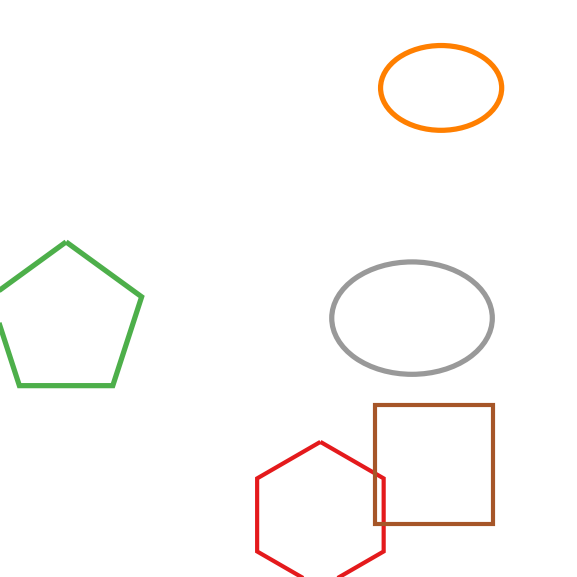[{"shape": "hexagon", "thickness": 2, "radius": 0.63, "center": [0.555, 0.107]}, {"shape": "pentagon", "thickness": 2.5, "radius": 0.69, "center": [0.114, 0.443]}, {"shape": "oval", "thickness": 2.5, "radius": 0.52, "center": [0.764, 0.847]}, {"shape": "square", "thickness": 2, "radius": 0.51, "center": [0.752, 0.195]}, {"shape": "oval", "thickness": 2.5, "radius": 0.7, "center": [0.713, 0.448]}]